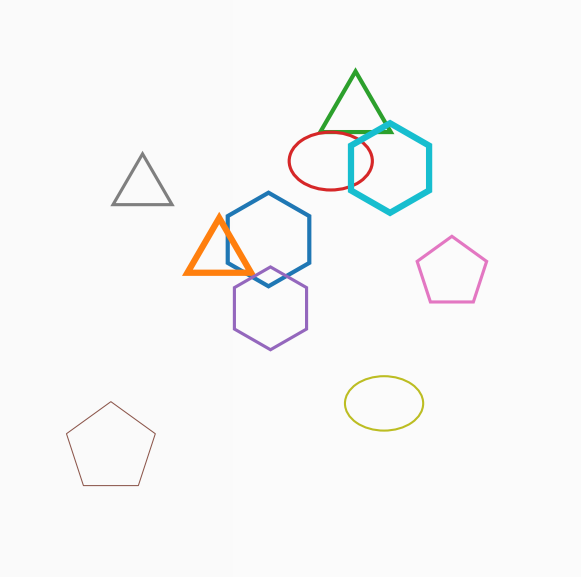[{"shape": "hexagon", "thickness": 2, "radius": 0.41, "center": [0.462, 0.584]}, {"shape": "triangle", "thickness": 3, "radius": 0.32, "center": [0.377, 0.558]}, {"shape": "triangle", "thickness": 2, "radius": 0.35, "center": [0.612, 0.805]}, {"shape": "oval", "thickness": 1.5, "radius": 0.36, "center": [0.569, 0.72]}, {"shape": "hexagon", "thickness": 1.5, "radius": 0.36, "center": [0.465, 0.465]}, {"shape": "pentagon", "thickness": 0.5, "radius": 0.4, "center": [0.191, 0.223]}, {"shape": "pentagon", "thickness": 1.5, "radius": 0.31, "center": [0.777, 0.527]}, {"shape": "triangle", "thickness": 1.5, "radius": 0.29, "center": [0.245, 0.674]}, {"shape": "oval", "thickness": 1, "radius": 0.34, "center": [0.661, 0.301]}, {"shape": "hexagon", "thickness": 3, "radius": 0.39, "center": [0.671, 0.708]}]